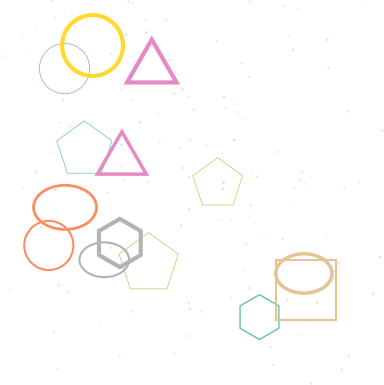[{"shape": "pentagon", "thickness": 0.5, "radius": 0.38, "center": [0.219, 0.611]}, {"shape": "hexagon", "thickness": 1, "radius": 0.29, "center": [0.674, 0.176]}, {"shape": "circle", "thickness": 1.5, "radius": 0.32, "center": [0.127, 0.362]}, {"shape": "oval", "thickness": 2, "radius": 0.41, "center": [0.169, 0.461]}, {"shape": "circle", "thickness": 0.5, "radius": 0.33, "center": [0.168, 0.822]}, {"shape": "triangle", "thickness": 2.5, "radius": 0.37, "center": [0.317, 0.584]}, {"shape": "triangle", "thickness": 3, "radius": 0.37, "center": [0.394, 0.823]}, {"shape": "pentagon", "thickness": 0.5, "radius": 0.4, "center": [0.386, 0.315]}, {"shape": "pentagon", "thickness": 0.5, "radius": 0.34, "center": [0.565, 0.522]}, {"shape": "circle", "thickness": 3, "radius": 0.4, "center": [0.24, 0.882]}, {"shape": "oval", "thickness": 2.5, "radius": 0.37, "center": [0.789, 0.29]}, {"shape": "square", "thickness": 1.5, "radius": 0.39, "center": [0.795, 0.247]}, {"shape": "oval", "thickness": 1.5, "radius": 0.32, "center": [0.271, 0.325]}, {"shape": "hexagon", "thickness": 3, "radius": 0.31, "center": [0.311, 0.369]}]